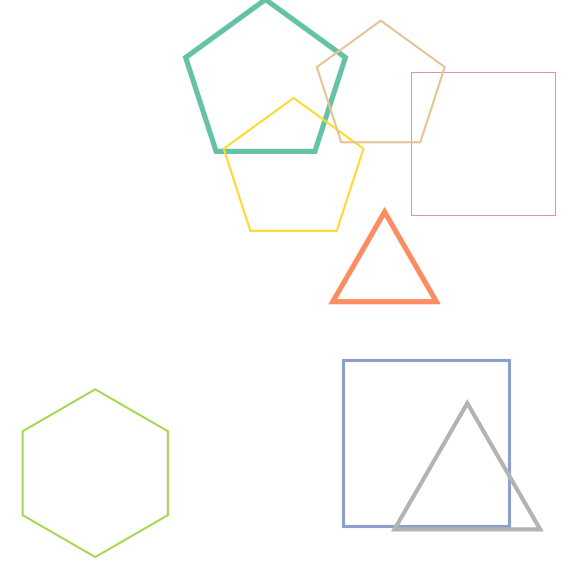[{"shape": "pentagon", "thickness": 2.5, "radius": 0.73, "center": [0.46, 0.855]}, {"shape": "triangle", "thickness": 2.5, "radius": 0.52, "center": [0.666, 0.529]}, {"shape": "square", "thickness": 1.5, "radius": 0.72, "center": [0.737, 0.232]}, {"shape": "square", "thickness": 0.5, "radius": 0.62, "center": [0.836, 0.751]}, {"shape": "hexagon", "thickness": 1, "radius": 0.73, "center": [0.165, 0.18]}, {"shape": "pentagon", "thickness": 1, "radius": 0.64, "center": [0.508, 0.702]}, {"shape": "pentagon", "thickness": 1, "radius": 0.58, "center": [0.659, 0.847]}, {"shape": "triangle", "thickness": 2, "radius": 0.73, "center": [0.809, 0.155]}]